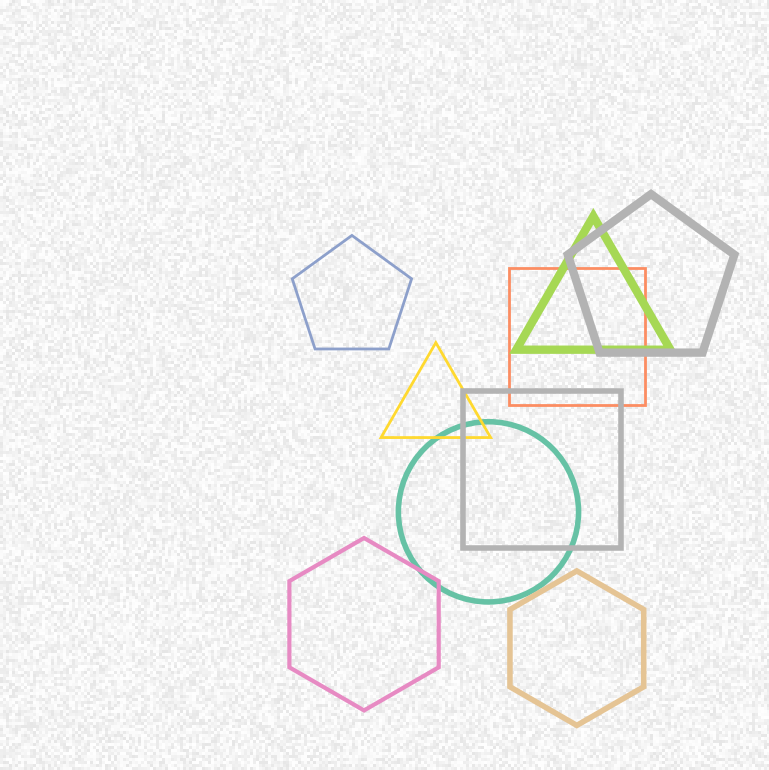[{"shape": "circle", "thickness": 2, "radius": 0.59, "center": [0.634, 0.335]}, {"shape": "square", "thickness": 1, "radius": 0.44, "center": [0.749, 0.563]}, {"shape": "pentagon", "thickness": 1, "radius": 0.41, "center": [0.457, 0.613]}, {"shape": "hexagon", "thickness": 1.5, "radius": 0.56, "center": [0.473, 0.189]}, {"shape": "triangle", "thickness": 3, "radius": 0.58, "center": [0.771, 0.604]}, {"shape": "triangle", "thickness": 1, "radius": 0.41, "center": [0.566, 0.473]}, {"shape": "hexagon", "thickness": 2, "radius": 0.5, "center": [0.749, 0.158]}, {"shape": "square", "thickness": 2, "radius": 0.51, "center": [0.704, 0.39]}, {"shape": "pentagon", "thickness": 3, "radius": 0.57, "center": [0.846, 0.634]}]